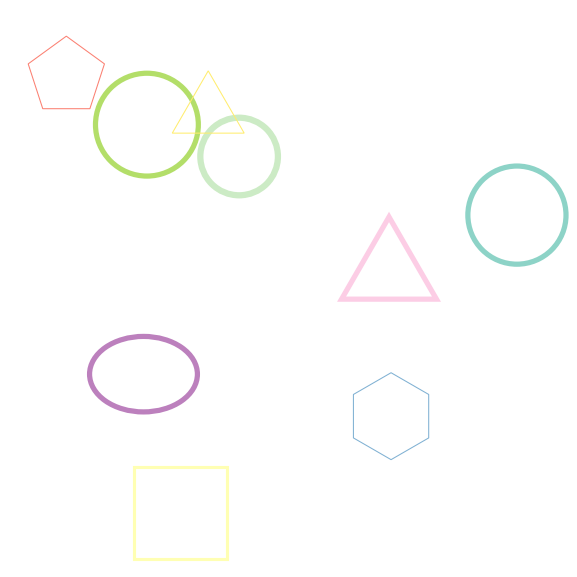[{"shape": "circle", "thickness": 2.5, "radius": 0.42, "center": [0.895, 0.627]}, {"shape": "square", "thickness": 1.5, "radius": 0.4, "center": [0.312, 0.111]}, {"shape": "pentagon", "thickness": 0.5, "radius": 0.35, "center": [0.115, 0.867]}, {"shape": "hexagon", "thickness": 0.5, "radius": 0.38, "center": [0.677, 0.278]}, {"shape": "circle", "thickness": 2.5, "radius": 0.45, "center": [0.254, 0.783]}, {"shape": "triangle", "thickness": 2.5, "radius": 0.47, "center": [0.674, 0.529]}, {"shape": "oval", "thickness": 2.5, "radius": 0.47, "center": [0.248, 0.351]}, {"shape": "circle", "thickness": 3, "radius": 0.34, "center": [0.414, 0.728]}, {"shape": "triangle", "thickness": 0.5, "radius": 0.36, "center": [0.361, 0.805]}]